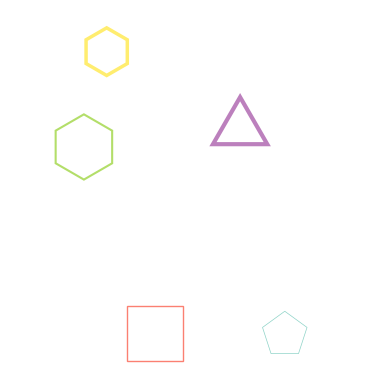[{"shape": "pentagon", "thickness": 0.5, "radius": 0.3, "center": [0.74, 0.131]}, {"shape": "square", "thickness": 1, "radius": 0.36, "center": [0.402, 0.134]}, {"shape": "hexagon", "thickness": 1.5, "radius": 0.42, "center": [0.218, 0.618]}, {"shape": "triangle", "thickness": 3, "radius": 0.41, "center": [0.624, 0.666]}, {"shape": "hexagon", "thickness": 2.5, "radius": 0.31, "center": [0.277, 0.866]}]